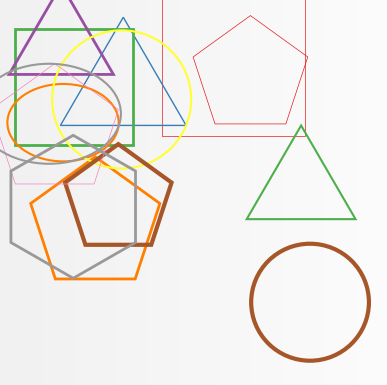[{"shape": "square", "thickness": 0.5, "radius": 0.92, "center": [0.602, 0.83]}, {"shape": "pentagon", "thickness": 0.5, "radius": 0.78, "center": [0.646, 0.804]}, {"shape": "triangle", "thickness": 1, "radius": 0.94, "center": [0.318, 0.768]}, {"shape": "square", "thickness": 2, "radius": 0.76, "center": [0.192, 0.774]}, {"shape": "triangle", "thickness": 1.5, "radius": 0.81, "center": [0.777, 0.512]}, {"shape": "triangle", "thickness": 2, "radius": 0.78, "center": [0.158, 0.884]}, {"shape": "oval", "thickness": 1.5, "radius": 0.72, "center": [0.163, 0.681]}, {"shape": "pentagon", "thickness": 2, "radius": 0.88, "center": [0.246, 0.417]}, {"shape": "circle", "thickness": 1.5, "radius": 0.9, "center": [0.314, 0.742]}, {"shape": "circle", "thickness": 3, "radius": 0.76, "center": [0.8, 0.215]}, {"shape": "pentagon", "thickness": 3, "radius": 0.72, "center": [0.305, 0.481]}, {"shape": "pentagon", "thickness": 0.5, "radius": 0.86, "center": [0.141, 0.662]}, {"shape": "hexagon", "thickness": 2, "radius": 0.93, "center": [0.189, 0.463]}, {"shape": "oval", "thickness": 1.5, "radius": 0.93, "center": [0.126, 0.705]}]